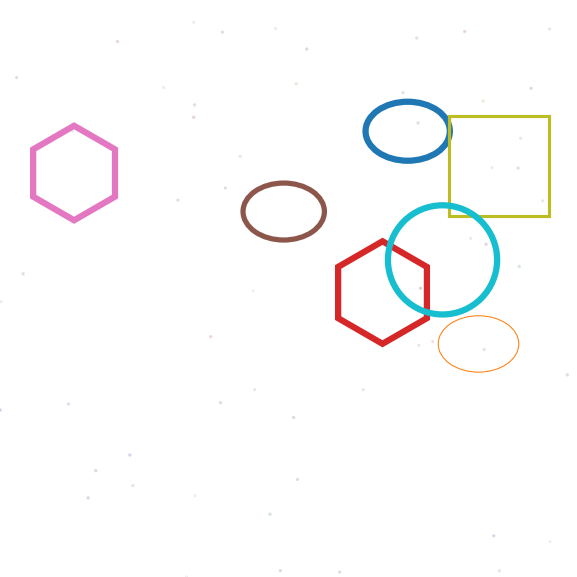[{"shape": "oval", "thickness": 3, "radius": 0.36, "center": [0.706, 0.772]}, {"shape": "oval", "thickness": 0.5, "radius": 0.35, "center": [0.829, 0.404]}, {"shape": "hexagon", "thickness": 3, "radius": 0.44, "center": [0.662, 0.493]}, {"shape": "oval", "thickness": 2.5, "radius": 0.35, "center": [0.491, 0.633]}, {"shape": "hexagon", "thickness": 3, "radius": 0.41, "center": [0.128, 0.7]}, {"shape": "square", "thickness": 1.5, "radius": 0.43, "center": [0.864, 0.712]}, {"shape": "circle", "thickness": 3, "radius": 0.47, "center": [0.766, 0.549]}]